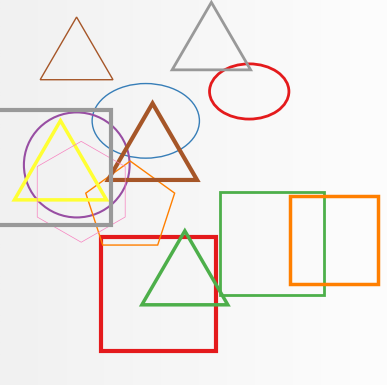[{"shape": "square", "thickness": 3, "radius": 0.74, "center": [0.409, 0.236]}, {"shape": "oval", "thickness": 2, "radius": 0.51, "center": [0.643, 0.762]}, {"shape": "oval", "thickness": 1, "radius": 0.69, "center": [0.376, 0.686]}, {"shape": "square", "thickness": 2, "radius": 0.67, "center": [0.703, 0.367]}, {"shape": "triangle", "thickness": 2.5, "radius": 0.64, "center": [0.477, 0.272]}, {"shape": "circle", "thickness": 1.5, "radius": 0.68, "center": [0.198, 0.572]}, {"shape": "square", "thickness": 2.5, "radius": 0.57, "center": [0.862, 0.376]}, {"shape": "pentagon", "thickness": 1, "radius": 0.6, "center": [0.336, 0.461]}, {"shape": "triangle", "thickness": 2.5, "radius": 0.69, "center": [0.156, 0.549]}, {"shape": "triangle", "thickness": 1, "radius": 0.54, "center": [0.198, 0.847]}, {"shape": "triangle", "thickness": 3, "radius": 0.66, "center": [0.394, 0.599]}, {"shape": "hexagon", "thickness": 0.5, "radius": 0.66, "center": [0.21, 0.502]}, {"shape": "square", "thickness": 3, "radius": 0.75, "center": [0.135, 0.565]}, {"shape": "triangle", "thickness": 2, "radius": 0.58, "center": [0.545, 0.877]}]